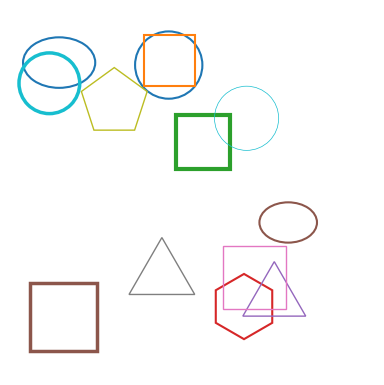[{"shape": "oval", "thickness": 1.5, "radius": 0.47, "center": [0.154, 0.837]}, {"shape": "circle", "thickness": 1.5, "radius": 0.44, "center": [0.438, 0.831]}, {"shape": "square", "thickness": 1.5, "radius": 0.34, "center": [0.44, 0.843]}, {"shape": "square", "thickness": 3, "radius": 0.35, "center": [0.528, 0.631]}, {"shape": "hexagon", "thickness": 1.5, "radius": 0.42, "center": [0.634, 0.204]}, {"shape": "triangle", "thickness": 1, "radius": 0.47, "center": [0.712, 0.226]}, {"shape": "oval", "thickness": 1.5, "radius": 0.37, "center": [0.749, 0.422]}, {"shape": "square", "thickness": 2.5, "radius": 0.44, "center": [0.164, 0.177]}, {"shape": "square", "thickness": 1, "radius": 0.41, "center": [0.662, 0.28]}, {"shape": "triangle", "thickness": 1, "radius": 0.49, "center": [0.42, 0.284]}, {"shape": "pentagon", "thickness": 1, "radius": 0.45, "center": [0.297, 0.735]}, {"shape": "circle", "thickness": 0.5, "radius": 0.42, "center": [0.64, 0.693]}, {"shape": "circle", "thickness": 2.5, "radius": 0.39, "center": [0.128, 0.784]}]